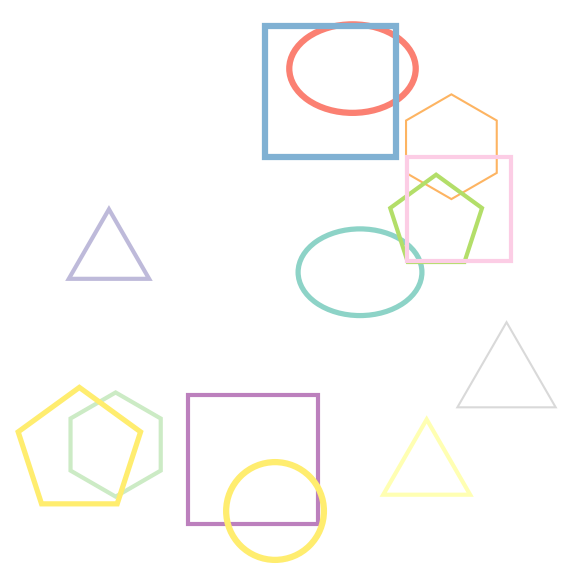[{"shape": "oval", "thickness": 2.5, "radius": 0.54, "center": [0.623, 0.528]}, {"shape": "triangle", "thickness": 2, "radius": 0.43, "center": [0.739, 0.186]}, {"shape": "triangle", "thickness": 2, "radius": 0.4, "center": [0.189, 0.556]}, {"shape": "oval", "thickness": 3, "radius": 0.55, "center": [0.61, 0.88]}, {"shape": "square", "thickness": 3, "radius": 0.57, "center": [0.572, 0.84]}, {"shape": "hexagon", "thickness": 1, "radius": 0.45, "center": [0.782, 0.745]}, {"shape": "pentagon", "thickness": 2, "radius": 0.42, "center": [0.755, 0.613]}, {"shape": "square", "thickness": 2, "radius": 0.45, "center": [0.794, 0.637]}, {"shape": "triangle", "thickness": 1, "radius": 0.49, "center": [0.877, 0.343]}, {"shape": "square", "thickness": 2, "radius": 0.56, "center": [0.438, 0.204]}, {"shape": "hexagon", "thickness": 2, "radius": 0.45, "center": [0.2, 0.229]}, {"shape": "pentagon", "thickness": 2.5, "radius": 0.56, "center": [0.137, 0.217]}, {"shape": "circle", "thickness": 3, "radius": 0.42, "center": [0.476, 0.114]}]